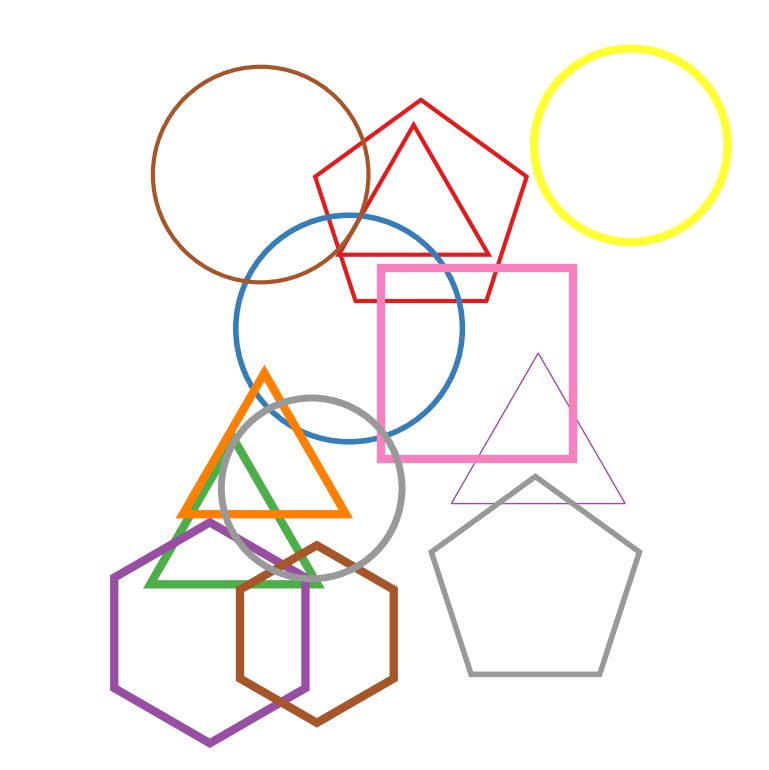[{"shape": "pentagon", "thickness": 1.5, "radius": 0.72, "center": [0.547, 0.726]}, {"shape": "triangle", "thickness": 1.5, "radius": 0.56, "center": [0.537, 0.725]}, {"shape": "circle", "thickness": 2, "radius": 0.74, "center": [0.453, 0.573]}, {"shape": "triangle", "thickness": 3, "radius": 0.63, "center": [0.304, 0.304]}, {"shape": "hexagon", "thickness": 3, "radius": 0.72, "center": [0.273, 0.178]}, {"shape": "triangle", "thickness": 0.5, "radius": 0.65, "center": [0.699, 0.411]}, {"shape": "triangle", "thickness": 3, "radius": 0.61, "center": [0.343, 0.393]}, {"shape": "circle", "thickness": 3, "radius": 0.63, "center": [0.819, 0.811]}, {"shape": "hexagon", "thickness": 3, "radius": 0.58, "center": [0.411, 0.177]}, {"shape": "circle", "thickness": 1.5, "radius": 0.7, "center": [0.339, 0.773]}, {"shape": "square", "thickness": 3, "radius": 0.62, "center": [0.62, 0.528]}, {"shape": "pentagon", "thickness": 2, "radius": 0.71, "center": [0.695, 0.239]}, {"shape": "circle", "thickness": 2.5, "radius": 0.59, "center": [0.405, 0.366]}]